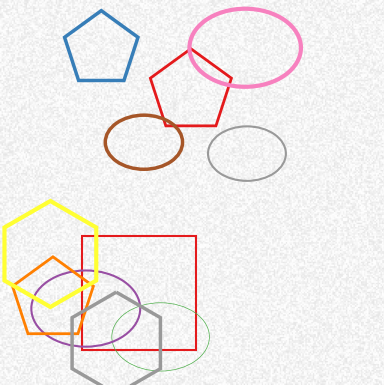[{"shape": "pentagon", "thickness": 2, "radius": 0.55, "center": [0.496, 0.763]}, {"shape": "square", "thickness": 1.5, "radius": 0.74, "center": [0.361, 0.239]}, {"shape": "pentagon", "thickness": 2.5, "radius": 0.5, "center": [0.263, 0.872]}, {"shape": "oval", "thickness": 0.5, "radius": 0.63, "center": [0.417, 0.125]}, {"shape": "oval", "thickness": 1.5, "radius": 0.71, "center": [0.223, 0.198]}, {"shape": "pentagon", "thickness": 2, "radius": 0.55, "center": [0.138, 0.223]}, {"shape": "hexagon", "thickness": 3, "radius": 0.69, "center": [0.131, 0.34]}, {"shape": "oval", "thickness": 2.5, "radius": 0.5, "center": [0.374, 0.631]}, {"shape": "oval", "thickness": 3, "radius": 0.72, "center": [0.637, 0.876]}, {"shape": "oval", "thickness": 1.5, "radius": 0.51, "center": [0.641, 0.601]}, {"shape": "hexagon", "thickness": 2.5, "radius": 0.66, "center": [0.302, 0.109]}]